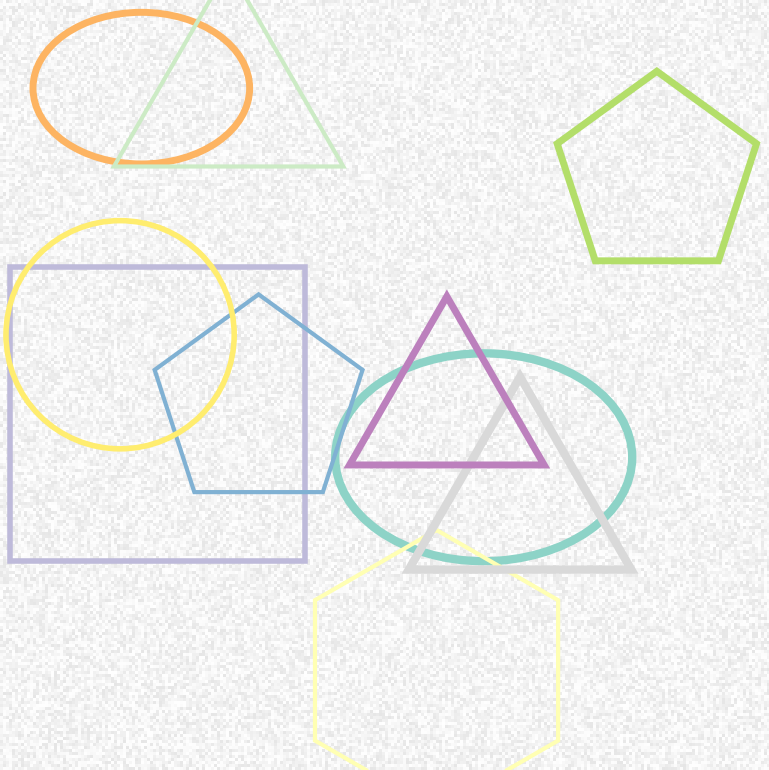[{"shape": "oval", "thickness": 3, "radius": 0.96, "center": [0.628, 0.406]}, {"shape": "hexagon", "thickness": 1.5, "radius": 0.91, "center": [0.567, 0.129]}, {"shape": "square", "thickness": 2, "radius": 0.96, "center": [0.205, 0.463]}, {"shape": "pentagon", "thickness": 1.5, "radius": 0.71, "center": [0.336, 0.476]}, {"shape": "oval", "thickness": 2.5, "radius": 0.7, "center": [0.184, 0.886]}, {"shape": "pentagon", "thickness": 2.5, "radius": 0.68, "center": [0.853, 0.771]}, {"shape": "triangle", "thickness": 3, "radius": 0.83, "center": [0.675, 0.344]}, {"shape": "triangle", "thickness": 2.5, "radius": 0.73, "center": [0.58, 0.469]}, {"shape": "triangle", "thickness": 1.5, "radius": 0.86, "center": [0.297, 0.87]}, {"shape": "circle", "thickness": 2, "radius": 0.74, "center": [0.156, 0.565]}]